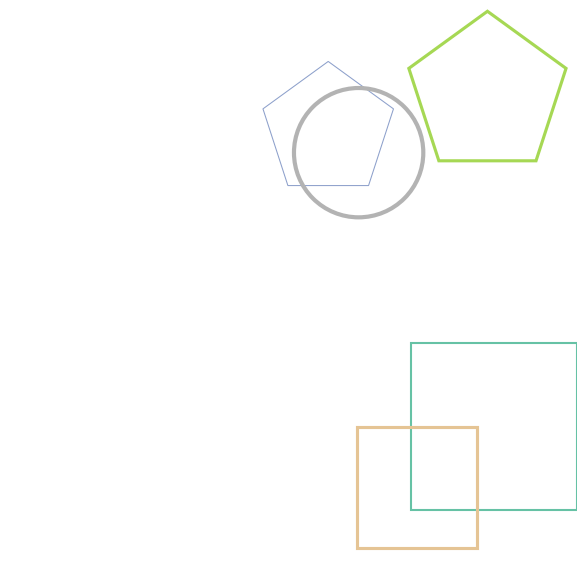[{"shape": "square", "thickness": 1, "radius": 0.72, "center": [0.855, 0.261]}, {"shape": "pentagon", "thickness": 0.5, "radius": 0.59, "center": [0.568, 0.774]}, {"shape": "pentagon", "thickness": 1.5, "radius": 0.72, "center": [0.844, 0.836]}, {"shape": "square", "thickness": 1.5, "radius": 0.52, "center": [0.722, 0.155]}, {"shape": "circle", "thickness": 2, "radius": 0.56, "center": [0.621, 0.735]}]